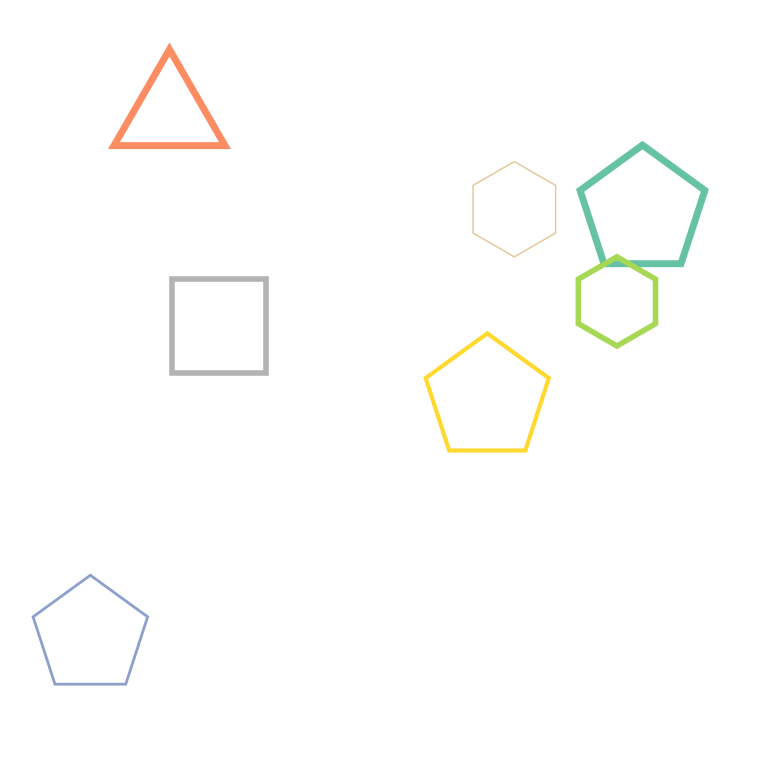[{"shape": "pentagon", "thickness": 2.5, "radius": 0.43, "center": [0.834, 0.726]}, {"shape": "triangle", "thickness": 2.5, "radius": 0.42, "center": [0.22, 0.853]}, {"shape": "pentagon", "thickness": 1, "radius": 0.39, "center": [0.117, 0.175]}, {"shape": "hexagon", "thickness": 2, "radius": 0.29, "center": [0.801, 0.609]}, {"shape": "pentagon", "thickness": 1.5, "radius": 0.42, "center": [0.633, 0.483]}, {"shape": "hexagon", "thickness": 0.5, "radius": 0.31, "center": [0.668, 0.728]}, {"shape": "square", "thickness": 2, "radius": 0.31, "center": [0.284, 0.576]}]